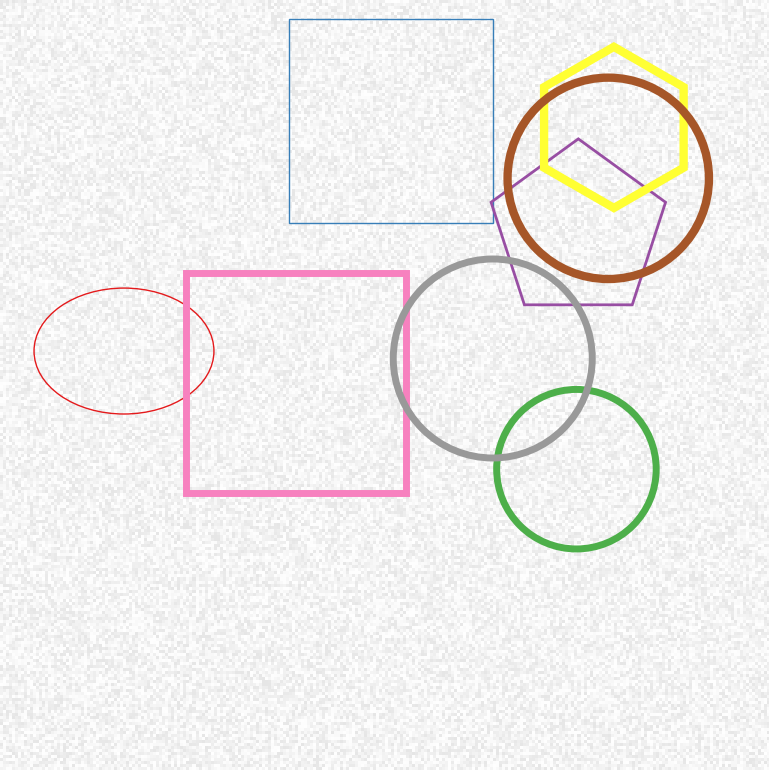[{"shape": "oval", "thickness": 0.5, "radius": 0.58, "center": [0.161, 0.544]}, {"shape": "square", "thickness": 0.5, "radius": 0.66, "center": [0.508, 0.843]}, {"shape": "circle", "thickness": 2.5, "radius": 0.52, "center": [0.749, 0.391]}, {"shape": "pentagon", "thickness": 1, "radius": 0.6, "center": [0.751, 0.701]}, {"shape": "hexagon", "thickness": 3, "radius": 0.52, "center": [0.797, 0.835]}, {"shape": "circle", "thickness": 3, "radius": 0.65, "center": [0.79, 0.768]}, {"shape": "square", "thickness": 2.5, "radius": 0.71, "center": [0.385, 0.503]}, {"shape": "circle", "thickness": 2.5, "radius": 0.65, "center": [0.64, 0.534]}]